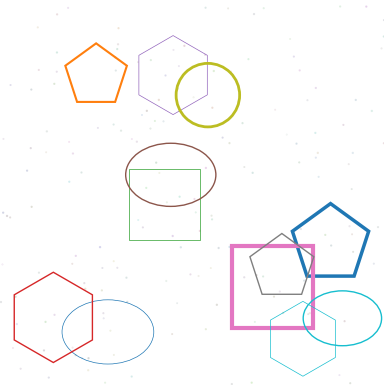[{"shape": "pentagon", "thickness": 2.5, "radius": 0.52, "center": [0.859, 0.367]}, {"shape": "oval", "thickness": 0.5, "radius": 0.6, "center": [0.28, 0.138]}, {"shape": "pentagon", "thickness": 1.5, "radius": 0.42, "center": [0.25, 0.803]}, {"shape": "square", "thickness": 0.5, "radius": 0.46, "center": [0.427, 0.469]}, {"shape": "hexagon", "thickness": 1, "radius": 0.59, "center": [0.139, 0.176]}, {"shape": "hexagon", "thickness": 0.5, "radius": 0.51, "center": [0.45, 0.805]}, {"shape": "oval", "thickness": 1, "radius": 0.59, "center": [0.444, 0.546]}, {"shape": "square", "thickness": 3, "radius": 0.53, "center": [0.708, 0.255]}, {"shape": "pentagon", "thickness": 1, "radius": 0.44, "center": [0.732, 0.306]}, {"shape": "circle", "thickness": 2, "radius": 0.41, "center": [0.54, 0.753]}, {"shape": "oval", "thickness": 1, "radius": 0.51, "center": [0.889, 0.173]}, {"shape": "hexagon", "thickness": 0.5, "radius": 0.49, "center": [0.787, 0.12]}]